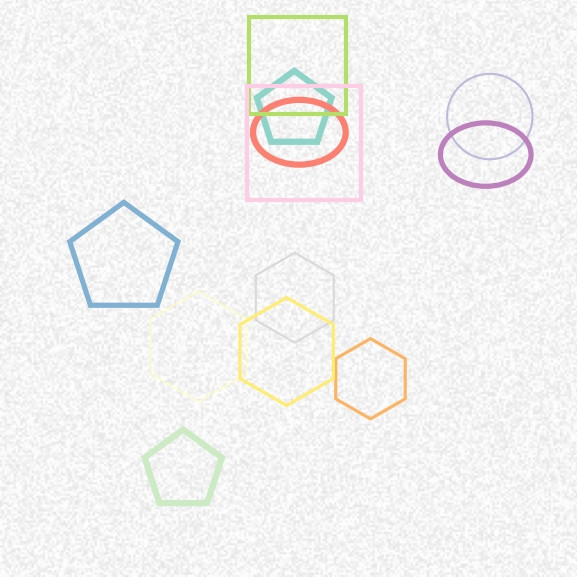[{"shape": "pentagon", "thickness": 3, "radius": 0.34, "center": [0.509, 0.809]}, {"shape": "hexagon", "thickness": 0.5, "radius": 0.48, "center": [0.344, 0.399]}, {"shape": "circle", "thickness": 1, "radius": 0.37, "center": [0.848, 0.797]}, {"shape": "oval", "thickness": 3, "radius": 0.4, "center": [0.518, 0.77]}, {"shape": "pentagon", "thickness": 2.5, "radius": 0.49, "center": [0.214, 0.55]}, {"shape": "hexagon", "thickness": 1.5, "radius": 0.35, "center": [0.642, 0.343]}, {"shape": "square", "thickness": 2, "radius": 0.42, "center": [0.515, 0.886]}, {"shape": "square", "thickness": 2, "radius": 0.49, "center": [0.527, 0.752]}, {"shape": "hexagon", "thickness": 1, "radius": 0.39, "center": [0.51, 0.484]}, {"shape": "oval", "thickness": 2.5, "radius": 0.39, "center": [0.841, 0.731]}, {"shape": "pentagon", "thickness": 3, "radius": 0.35, "center": [0.317, 0.185]}, {"shape": "hexagon", "thickness": 1.5, "radius": 0.47, "center": [0.496, 0.39]}]